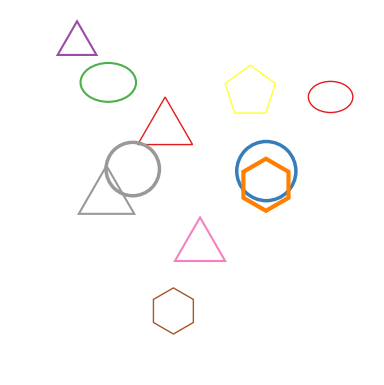[{"shape": "oval", "thickness": 1, "radius": 0.29, "center": [0.859, 0.748]}, {"shape": "triangle", "thickness": 1, "radius": 0.41, "center": [0.429, 0.666]}, {"shape": "circle", "thickness": 2.5, "radius": 0.38, "center": [0.692, 0.556]}, {"shape": "oval", "thickness": 1.5, "radius": 0.36, "center": [0.281, 0.786]}, {"shape": "triangle", "thickness": 1.5, "radius": 0.29, "center": [0.2, 0.886]}, {"shape": "hexagon", "thickness": 3, "radius": 0.34, "center": [0.691, 0.52]}, {"shape": "pentagon", "thickness": 1, "radius": 0.34, "center": [0.65, 0.762]}, {"shape": "hexagon", "thickness": 1, "radius": 0.3, "center": [0.45, 0.192]}, {"shape": "triangle", "thickness": 1.5, "radius": 0.38, "center": [0.52, 0.36]}, {"shape": "triangle", "thickness": 1.5, "radius": 0.42, "center": [0.277, 0.486]}, {"shape": "circle", "thickness": 2.5, "radius": 0.35, "center": [0.345, 0.561]}]